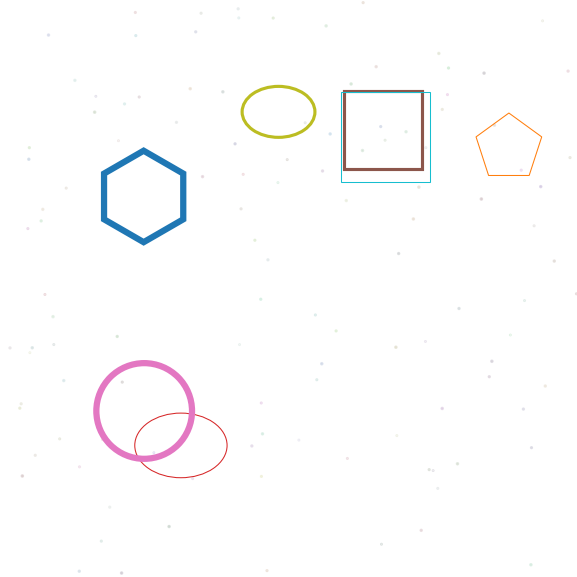[{"shape": "hexagon", "thickness": 3, "radius": 0.4, "center": [0.249, 0.659]}, {"shape": "pentagon", "thickness": 0.5, "radius": 0.3, "center": [0.881, 0.744]}, {"shape": "oval", "thickness": 0.5, "radius": 0.4, "center": [0.313, 0.228]}, {"shape": "square", "thickness": 1.5, "radius": 0.34, "center": [0.663, 0.774]}, {"shape": "circle", "thickness": 3, "radius": 0.41, "center": [0.25, 0.287]}, {"shape": "oval", "thickness": 1.5, "radius": 0.32, "center": [0.482, 0.805]}, {"shape": "square", "thickness": 0.5, "radius": 0.39, "center": [0.667, 0.761]}]